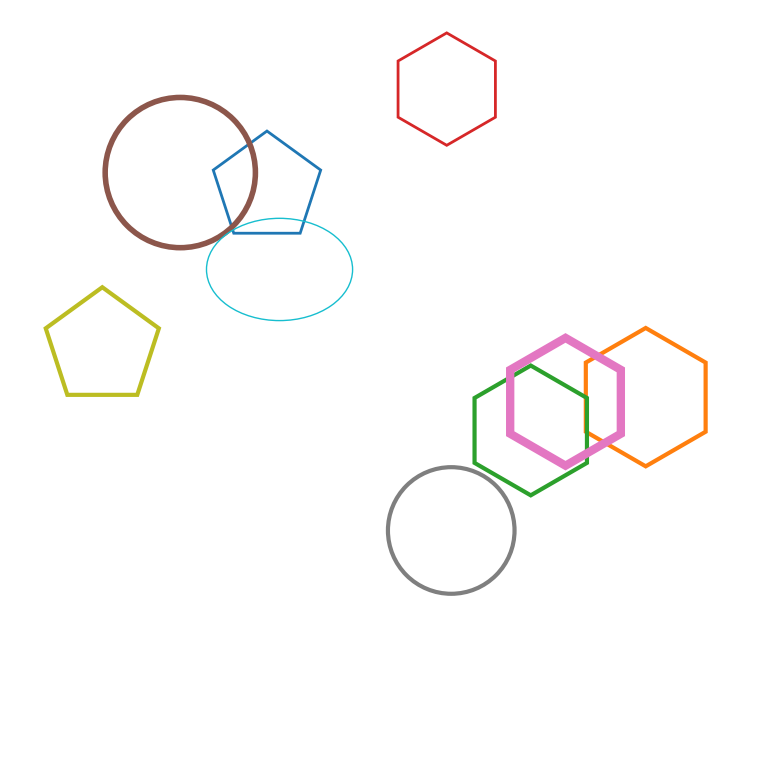[{"shape": "pentagon", "thickness": 1, "radius": 0.37, "center": [0.347, 0.756]}, {"shape": "hexagon", "thickness": 1.5, "radius": 0.45, "center": [0.839, 0.484]}, {"shape": "hexagon", "thickness": 1.5, "radius": 0.42, "center": [0.689, 0.441]}, {"shape": "hexagon", "thickness": 1, "radius": 0.36, "center": [0.58, 0.884]}, {"shape": "circle", "thickness": 2, "radius": 0.49, "center": [0.234, 0.776]}, {"shape": "hexagon", "thickness": 3, "radius": 0.41, "center": [0.734, 0.478]}, {"shape": "circle", "thickness": 1.5, "radius": 0.41, "center": [0.586, 0.311]}, {"shape": "pentagon", "thickness": 1.5, "radius": 0.39, "center": [0.133, 0.55]}, {"shape": "oval", "thickness": 0.5, "radius": 0.47, "center": [0.363, 0.65]}]